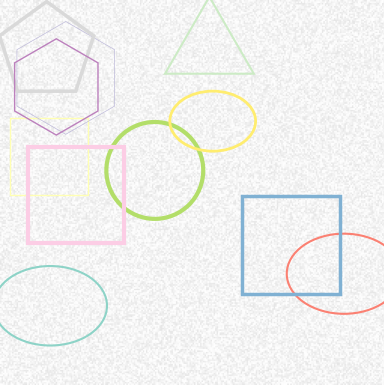[{"shape": "oval", "thickness": 1.5, "radius": 0.74, "center": [0.13, 0.206]}, {"shape": "square", "thickness": 1, "radius": 0.5, "center": [0.128, 0.593]}, {"shape": "hexagon", "thickness": 0.5, "radius": 0.73, "center": [0.171, 0.798]}, {"shape": "oval", "thickness": 1.5, "radius": 0.74, "center": [0.894, 0.289]}, {"shape": "square", "thickness": 2.5, "radius": 0.63, "center": [0.756, 0.364]}, {"shape": "circle", "thickness": 3, "radius": 0.63, "center": [0.402, 0.557]}, {"shape": "square", "thickness": 3, "radius": 0.62, "center": [0.198, 0.493]}, {"shape": "pentagon", "thickness": 2.5, "radius": 0.64, "center": [0.121, 0.867]}, {"shape": "hexagon", "thickness": 1, "radius": 0.63, "center": [0.146, 0.774]}, {"shape": "triangle", "thickness": 1.5, "radius": 0.67, "center": [0.544, 0.875]}, {"shape": "oval", "thickness": 2, "radius": 0.56, "center": [0.553, 0.685]}]